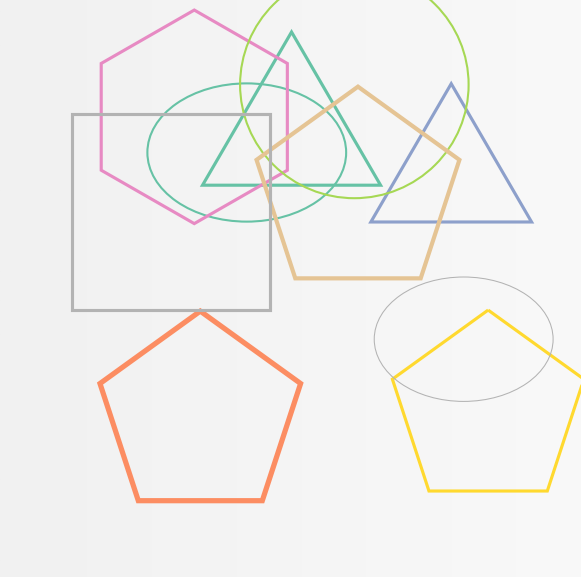[{"shape": "oval", "thickness": 1, "radius": 0.85, "center": [0.425, 0.735]}, {"shape": "triangle", "thickness": 1.5, "radius": 0.88, "center": [0.502, 0.767]}, {"shape": "pentagon", "thickness": 2.5, "radius": 0.91, "center": [0.345, 0.279]}, {"shape": "triangle", "thickness": 1.5, "radius": 0.8, "center": [0.776, 0.695]}, {"shape": "hexagon", "thickness": 1.5, "radius": 0.92, "center": [0.334, 0.797]}, {"shape": "circle", "thickness": 1, "radius": 0.98, "center": [0.61, 0.853]}, {"shape": "pentagon", "thickness": 1.5, "radius": 0.87, "center": [0.84, 0.289]}, {"shape": "pentagon", "thickness": 2, "radius": 0.92, "center": [0.616, 0.666]}, {"shape": "square", "thickness": 1.5, "radius": 0.85, "center": [0.295, 0.632]}, {"shape": "oval", "thickness": 0.5, "radius": 0.77, "center": [0.798, 0.412]}]